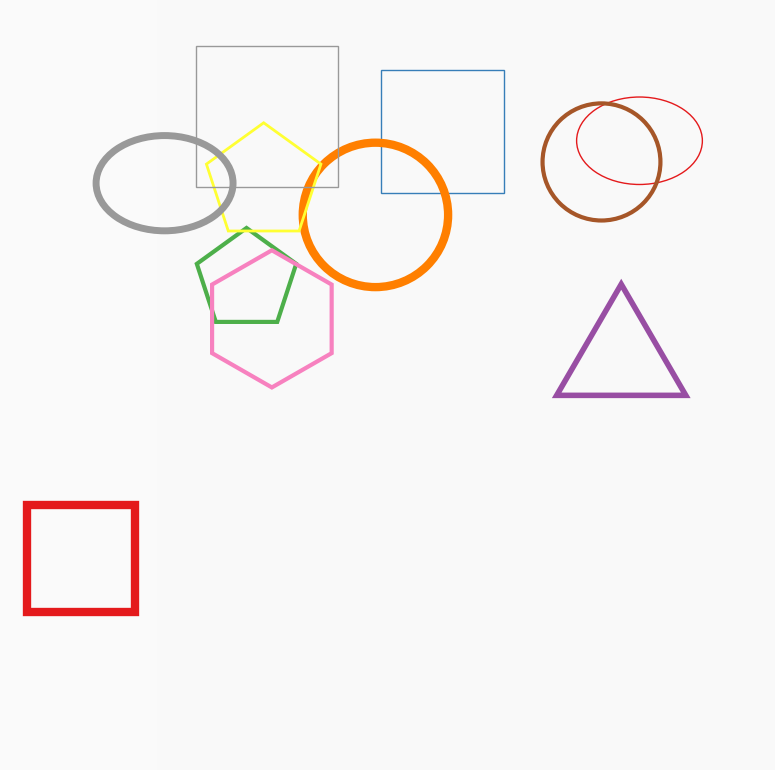[{"shape": "square", "thickness": 3, "radius": 0.35, "center": [0.105, 0.275]}, {"shape": "oval", "thickness": 0.5, "radius": 0.41, "center": [0.825, 0.817]}, {"shape": "square", "thickness": 0.5, "radius": 0.4, "center": [0.571, 0.829]}, {"shape": "pentagon", "thickness": 1.5, "radius": 0.34, "center": [0.318, 0.636]}, {"shape": "triangle", "thickness": 2, "radius": 0.48, "center": [0.802, 0.535]}, {"shape": "circle", "thickness": 3, "radius": 0.47, "center": [0.484, 0.721]}, {"shape": "pentagon", "thickness": 1, "radius": 0.39, "center": [0.34, 0.763]}, {"shape": "circle", "thickness": 1.5, "radius": 0.38, "center": [0.776, 0.79]}, {"shape": "hexagon", "thickness": 1.5, "radius": 0.45, "center": [0.351, 0.586]}, {"shape": "oval", "thickness": 2.5, "radius": 0.44, "center": [0.212, 0.762]}, {"shape": "square", "thickness": 0.5, "radius": 0.46, "center": [0.344, 0.849]}]